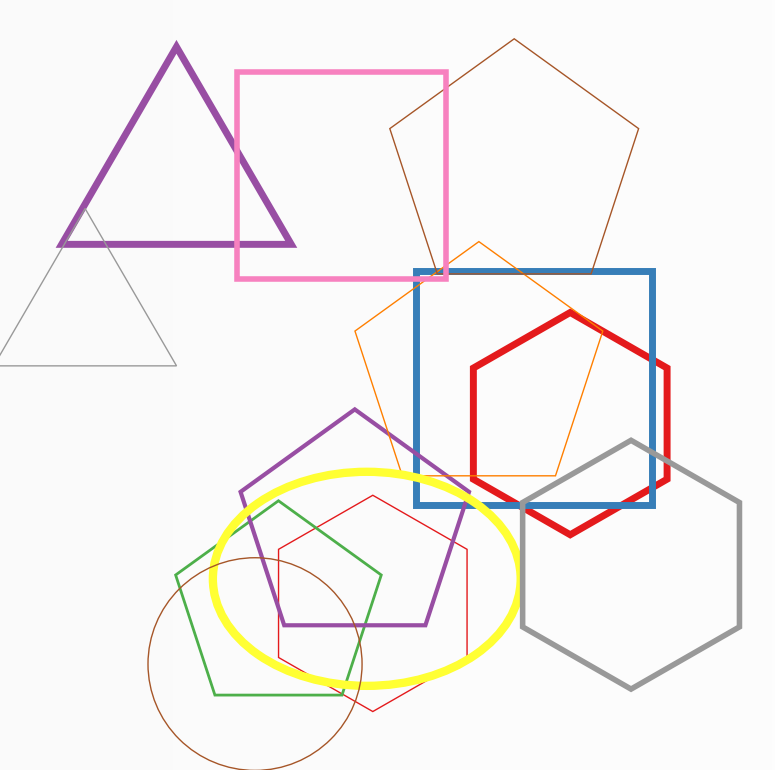[{"shape": "hexagon", "thickness": 0.5, "radius": 0.7, "center": [0.481, 0.216]}, {"shape": "hexagon", "thickness": 2.5, "radius": 0.72, "center": [0.736, 0.45]}, {"shape": "square", "thickness": 2.5, "radius": 0.76, "center": [0.689, 0.496]}, {"shape": "pentagon", "thickness": 1, "radius": 0.7, "center": [0.359, 0.21]}, {"shape": "pentagon", "thickness": 1.5, "radius": 0.77, "center": [0.458, 0.313]}, {"shape": "triangle", "thickness": 2.5, "radius": 0.86, "center": [0.228, 0.768]}, {"shape": "pentagon", "thickness": 0.5, "radius": 0.84, "center": [0.618, 0.518]}, {"shape": "oval", "thickness": 3, "radius": 0.99, "center": [0.473, 0.248]}, {"shape": "circle", "thickness": 0.5, "radius": 0.69, "center": [0.329, 0.138]}, {"shape": "pentagon", "thickness": 0.5, "radius": 0.84, "center": [0.663, 0.781]}, {"shape": "square", "thickness": 2, "radius": 0.67, "center": [0.441, 0.772]}, {"shape": "triangle", "thickness": 0.5, "radius": 0.68, "center": [0.11, 0.593]}, {"shape": "hexagon", "thickness": 2, "radius": 0.81, "center": [0.814, 0.267]}]